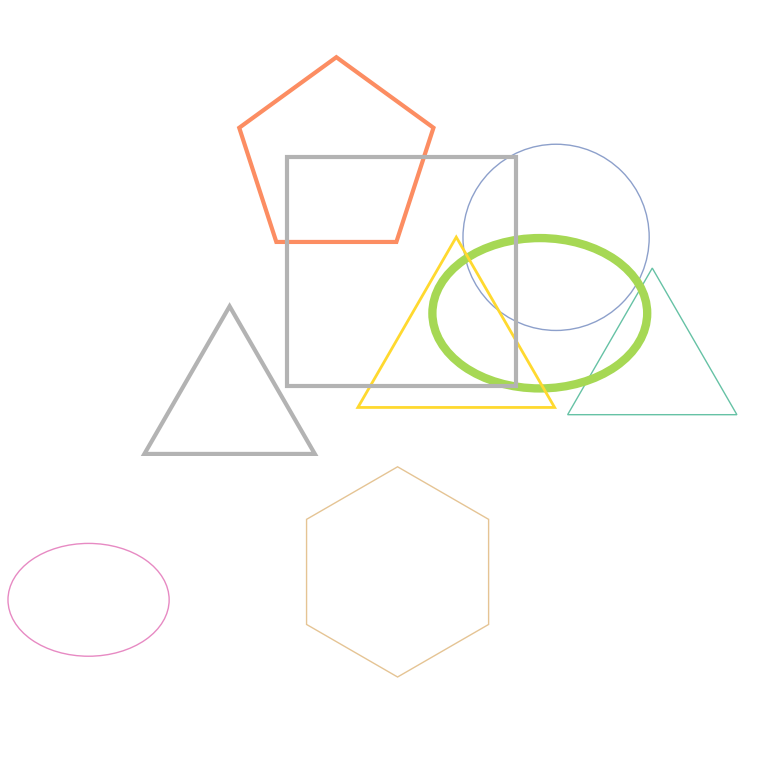[{"shape": "triangle", "thickness": 0.5, "radius": 0.63, "center": [0.847, 0.525]}, {"shape": "pentagon", "thickness": 1.5, "radius": 0.66, "center": [0.437, 0.793]}, {"shape": "circle", "thickness": 0.5, "radius": 0.6, "center": [0.722, 0.692]}, {"shape": "oval", "thickness": 0.5, "radius": 0.52, "center": [0.115, 0.221]}, {"shape": "oval", "thickness": 3, "radius": 0.7, "center": [0.701, 0.593]}, {"shape": "triangle", "thickness": 1, "radius": 0.74, "center": [0.593, 0.545]}, {"shape": "hexagon", "thickness": 0.5, "radius": 0.68, "center": [0.516, 0.257]}, {"shape": "triangle", "thickness": 1.5, "radius": 0.64, "center": [0.298, 0.474]}, {"shape": "square", "thickness": 1.5, "radius": 0.74, "center": [0.521, 0.647]}]